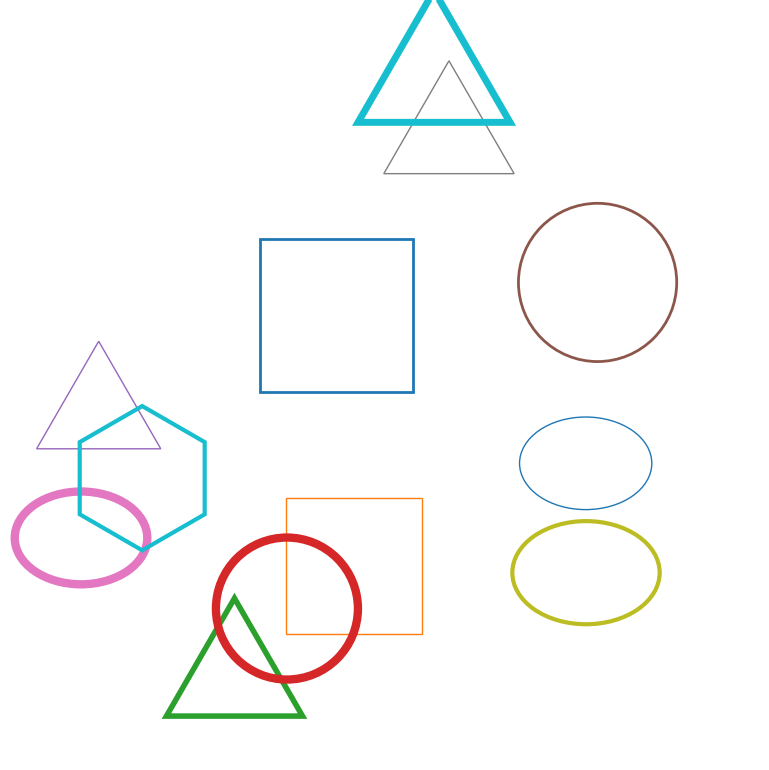[{"shape": "square", "thickness": 1, "radius": 0.5, "center": [0.437, 0.59]}, {"shape": "oval", "thickness": 0.5, "radius": 0.43, "center": [0.761, 0.398]}, {"shape": "square", "thickness": 0.5, "radius": 0.44, "center": [0.46, 0.265]}, {"shape": "triangle", "thickness": 2, "radius": 0.51, "center": [0.304, 0.121]}, {"shape": "circle", "thickness": 3, "radius": 0.46, "center": [0.373, 0.21]}, {"shape": "triangle", "thickness": 0.5, "radius": 0.47, "center": [0.128, 0.464]}, {"shape": "circle", "thickness": 1, "radius": 0.51, "center": [0.776, 0.633]}, {"shape": "oval", "thickness": 3, "radius": 0.43, "center": [0.105, 0.301]}, {"shape": "triangle", "thickness": 0.5, "radius": 0.49, "center": [0.583, 0.823]}, {"shape": "oval", "thickness": 1.5, "radius": 0.48, "center": [0.761, 0.256]}, {"shape": "hexagon", "thickness": 1.5, "radius": 0.47, "center": [0.185, 0.379]}, {"shape": "triangle", "thickness": 2.5, "radius": 0.57, "center": [0.564, 0.898]}]